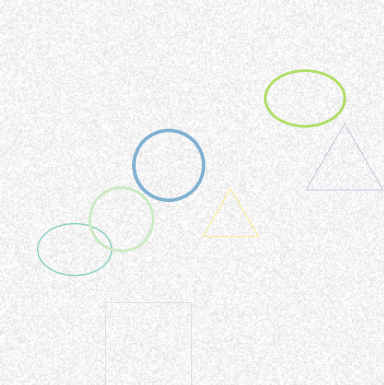[{"shape": "oval", "thickness": 1, "radius": 0.48, "center": [0.194, 0.352]}, {"shape": "triangle", "thickness": 0.5, "radius": 0.58, "center": [0.895, 0.564]}, {"shape": "circle", "thickness": 2.5, "radius": 0.45, "center": [0.438, 0.57]}, {"shape": "oval", "thickness": 2, "radius": 0.52, "center": [0.792, 0.744]}, {"shape": "square", "thickness": 0.5, "radius": 0.56, "center": [0.385, 0.104]}, {"shape": "circle", "thickness": 2, "radius": 0.41, "center": [0.315, 0.43]}, {"shape": "triangle", "thickness": 0.5, "radius": 0.42, "center": [0.599, 0.427]}]